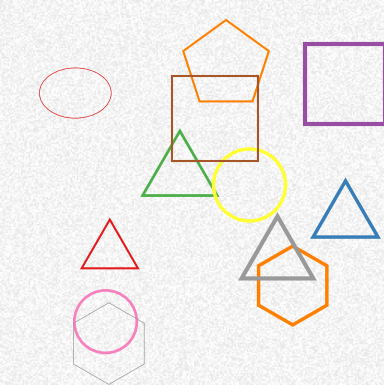[{"shape": "oval", "thickness": 0.5, "radius": 0.47, "center": [0.196, 0.758]}, {"shape": "triangle", "thickness": 1.5, "radius": 0.42, "center": [0.285, 0.345]}, {"shape": "triangle", "thickness": 2.5, "radius": 0.49, "center": [0.897, 0.433]}, {"shape": "triangle", "thickness": 2, "radius": 0.56, "center": [0.467, 0.548]}, {"shape": "square", "thickness": 3, "radius": 0.52, "center": [0.895, 0.783]}, {"shape": "hexagon", "thickness": 2.5, "radius": 0.51, "center": [0.76, 0.258]}, {"shape": "pentagon", "thickness": 1.5, "radius": 0.58, "center": [0.587, 0.831]}, {"shape": "circle", "thickness": 2.5, "radius": 0.47, "center": [0.648, 0.519]}, {"shape": "square", "thickness": 1.5, "radius": 0.55, "center": [0.558, 0.692]}, {"shape": "circle", "thickness": 2, "radius": 0.41, "center": [0.274, 0.165]}, {"shape": "triangle", "thickness": 3, "radius": 0.54, "center": [0.721, 0.331]}, {"shape": "hexagon", "thickness": 0.5, "radius": 0.53, "center": [0.283, 0.108]}]